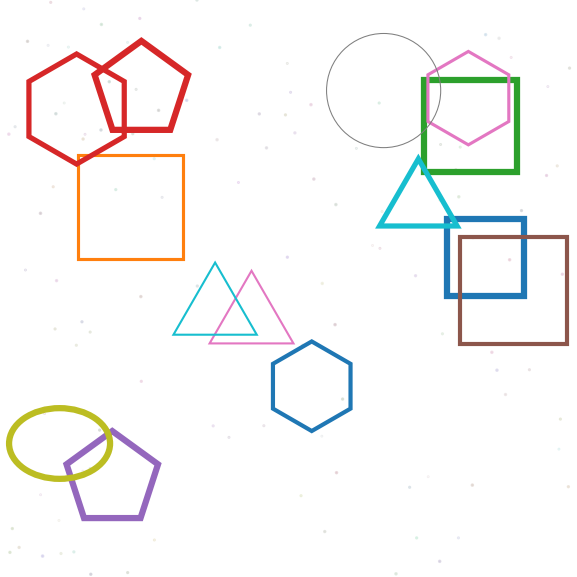[{"shape": "hexagon", "thickness": 2, "radius": 0.39, "center": [0.54, 0.33]}, {"shape": "square", "thickness": 3, "radius": 0.33, "center": [0.841, 0.554]}, {"shape": "square", "thickness": 1.5, "radius": 0.45, "center": [0.226, 0.641]}, {"shape": "square", "thickness": 3, "radius": 0.4, "center": [0.815, 0.782]}, {"shape": "hexagon", "thickness": 2.5, "radius": 0.48, "center": [0.133, 0.81]}, {"shape": "pentagon", "thickness": 3, "radius": 0.43, "center": [0.245, 0.843]}, {"shape": "pentagon", "thickness": 3, "radius": 0.42, "center": [0.194, 0.169]}, {"shape": "square", "thickness": 2, "radius": 0.47, "center": [0.889, 0.496]}, {"shape": "triangle", "thickness": 1, "radius": 0.42, "center": [0.436, 0.446]}, {"shape": "hexagon", "thickness": 1.5, "radius": 0.4, "center": [0.811, 0.829]}, {"shape": "circle", "thickness": 0.5, "radius": 0.49, "center": [0.664, 0.842]}, {"shape": "oval", "thickness": 3, "radius": 0.44, "center": [0.103, 0.231]}, {"shape": "triangle", "thickness": 2.5, "radius": 0.39, "center": [0.724, 0.647]}, {"shape": "triangle", "thickness": 1, "radius": 0.42, "center": [0.372, 0.461]}]